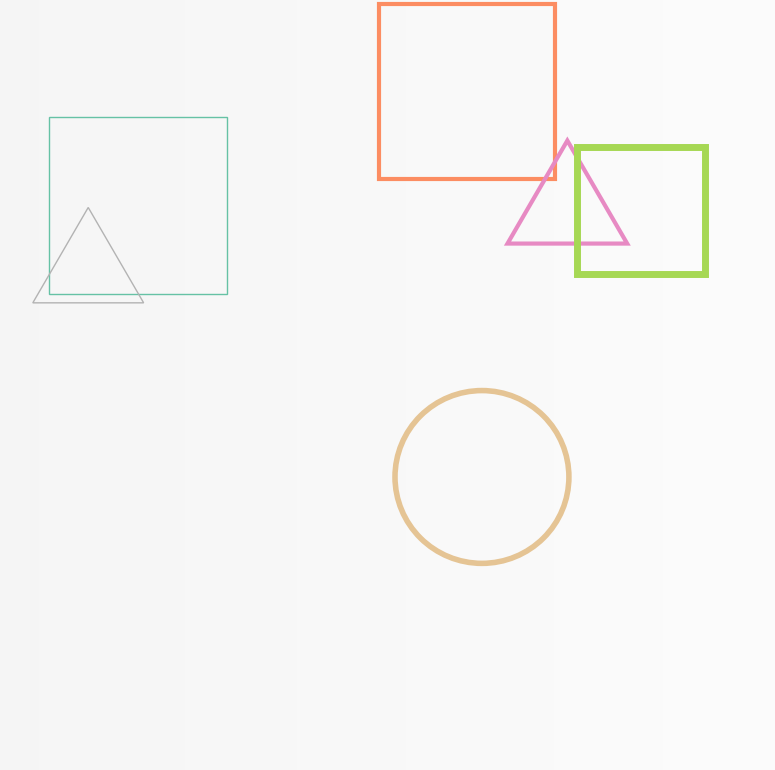[{"shape": "square", "thickness": 0.5, "radius": 0.58, "center": [0.178, 0.733]}, {"shape": "square", "thickness": 1.5, "radius": 0.57, "center": [0.603, 0.881]}, {"shape": "triangle", "thickness": 1.5, "radius": 0.45, "center": [0.732, 0.728]}, {"shape": "square", "thickness": 2.5, "radius": 0.41, "center": [0.827, 0.727]}, {"shape": "circle", "thickness": 2, "radius": 0.56, "center": [0.622, 0.381]}, {"shape": "triangle", "thickness": 0.5, "radius": 0.41, "center": [0.114, 0.648]}]